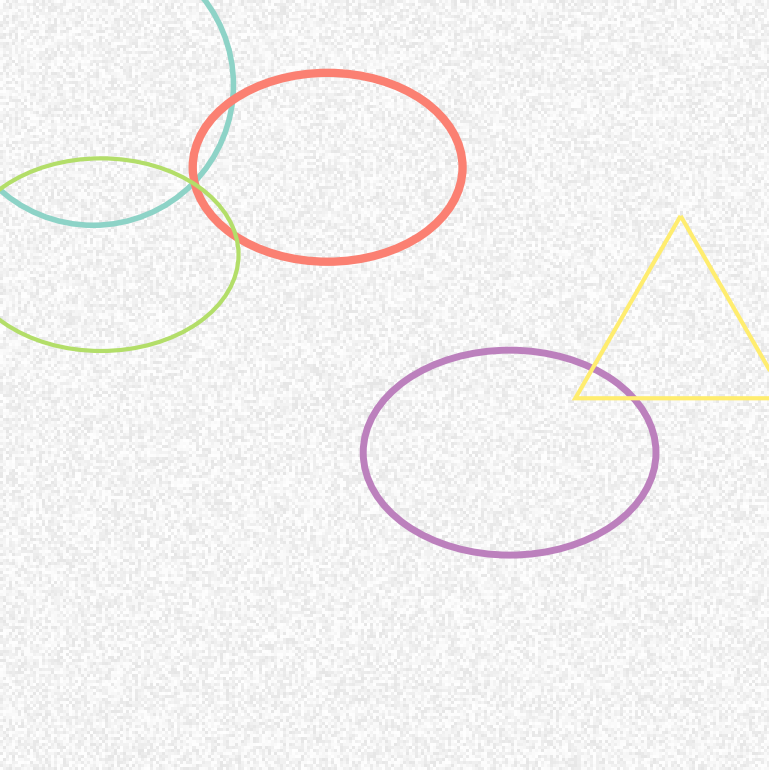[{"shape": "circle", "thickness": 2, "radius": 0.91, "center": [0.121, 0.89]}, {"shape": "oval", "thickness": 3, "radius": 0.88, "center": [0.426, 0.783]}, {"shape": "oval", "thickness": 1.5, "radius": 0.89, "center": [0.131, 0.669]}, {"shape": "oval", "thickness": 2.5, "radius": 0.95, "center": [0.662, 0.412]}, {"shape": "triangle", "thickness": 1.5, "radius": 0.79, "center": [0.884, 0.562]}]